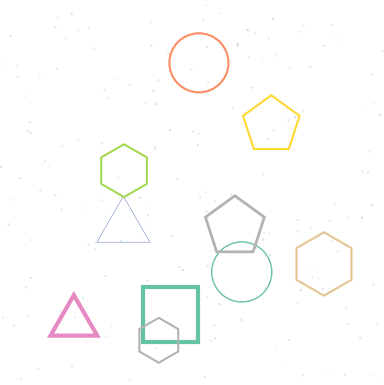[{"shape": "circle", "thickness": 1, "radius": 0.39, "center": [0.628, 0.294]}, {"shape": "square", "thickness": 3, "radius": 0.36, "center": [0.442, 0.183]}, {"shape": "circle", "thickness": 1.5, "radius": 0.38, "center": [0.517, 0.837]}, {"shape": "triangle", "thickness": 0.5, "radius": 0.4, "center": [0.32, 0.411]}, {"shape": "triangle", "thickness": 3, "radius": 0.35, "center": [0.192, 0.163]}, {"shape": "hexagon", "thickness": 1.5, "radius": 0.34, "center": [0.322, 0.557]}, {"shape": "pentagon", "thickness": 1.5, "radius": 0.39, "center": [0.705, 0.675]}, {"shape": "hexagon", "thickness": 1.5, "radius": 0.41, "center": [0.841, 0.314]}, {"shape": "hexagon", "thickness": 1.5, "radius": 0.29, "center": [0.412, 0.116]}, {"shape": "pentagon", "thickness": 2, "radius": 0.4, "center": [0.61, 0.411]}]